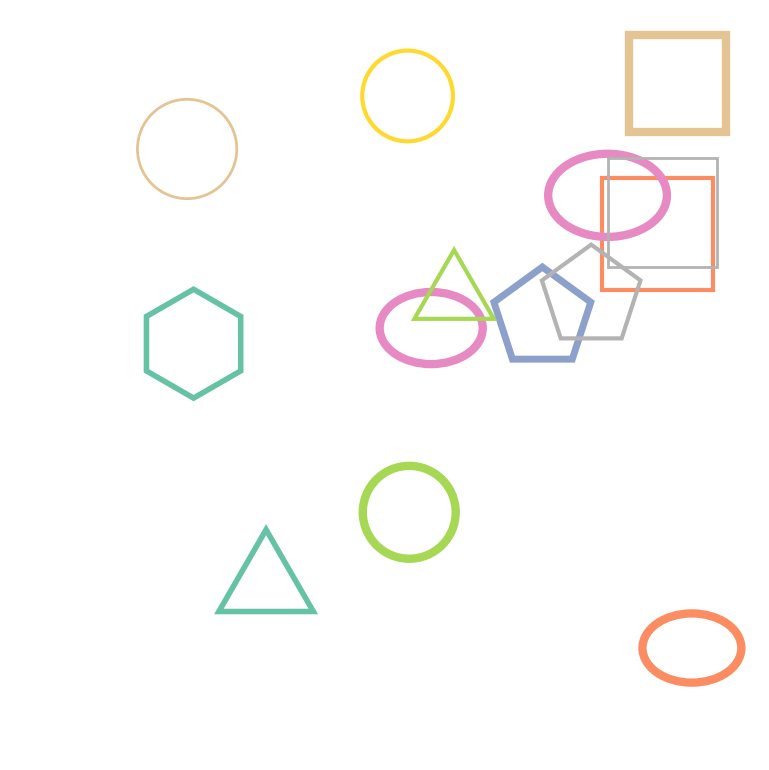[{"shape": "triangle", "thickness": 2, "radius": 0.35, "center": [0.346, 0.241]}, {"shape": "hexagon", "thickness": 2, "radius": 0.35, "center": [0.251, 0.554]}, {"shape": "square", "thickness": 1.5, "radius": 0.36, "center": [0.854, 0.696]}, {"shape": "oval", "thickness": 3, "radius": 0.32, "center": [0.899, 0.158]}, {"shape": "pentagon", "thickness": 2.5, "radius": 0.33, "center": [0.704, 0.587]}, {"shape": "oval", "thickness": 3, "radius": 0.33, "center": [0.56, 0.574]}, {"shape": "oval", "thickness": 3, "radius": 0.39, "center": [0.789, 0.746]}, {"shape": "circle", "thickness": 3, "radius": 0.3, "center": [0.531, 0.335]}, {"shape": "triangle", "thickness": 1.5, "radius": 0.3, "center": [0.59, 0.616]}, {"shape": "circle", "thickness": 1.5, "radius": 0.29, "center": [0.529, 0.875]}, {"shape": "square", "thickness": 3, "radius": 0.31, "center": [0.88, 0.891]}, {"shape": "circle", "thickness": 1, "radius": 0.32, "center": [0.243, 0.807]}, {"shape": "square", "thickness": 1, "radius": 0.35, "center": [0.861, 0.724]}, {"shape": "pentagon", "thickness": 1.5, "radius": 0.34, "center": [0.768, 0.615]}]